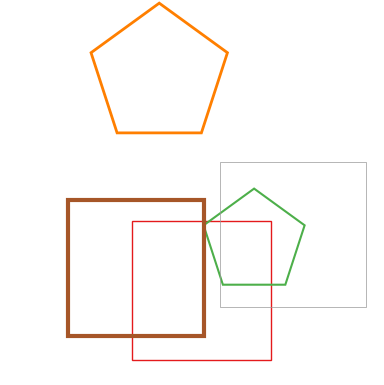[{"shape": "square", "thickness": 1, "radius": 0.9, "center": [0.523, 0.244]}, {"shape": "pentagon", "thickness": 1.5, "radius": 0.69, "center": [0.66, 0.372]}, {"shape": "pentagon", "thickness": 2, "radius": 0.93, "center": [0.414, 0.806]}, {"shape": "square", "thickness": 3, "radius": 0.88, "center": [0.353, 0.304]}, {"shape": "square", "thickness": 0.5, "radius": 0.95, "center": [0.762, 0.391]}]